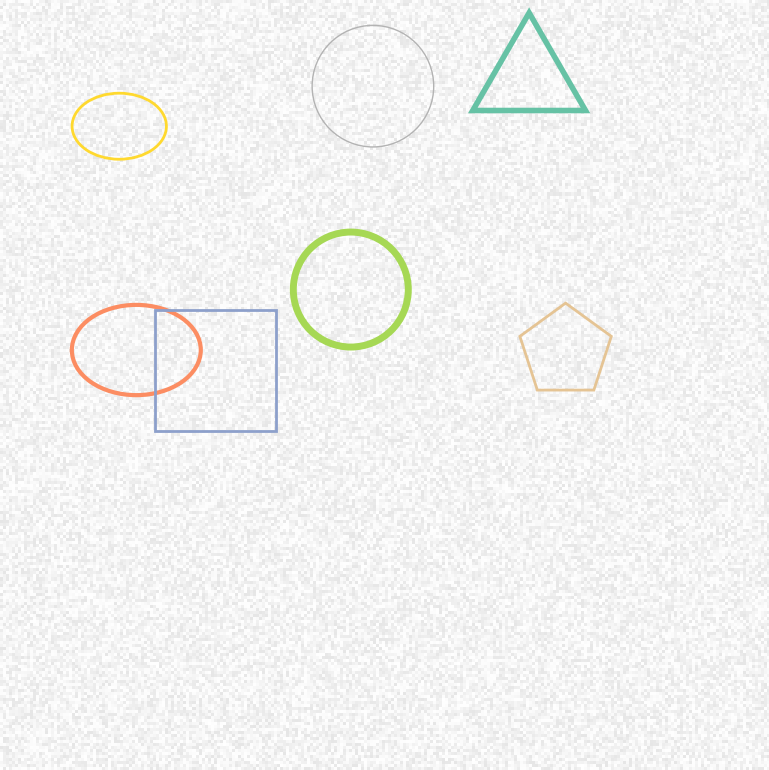[{"shape": "triangle", "thickness": 2, "radius": 0.42, "center": [0.687, 0.899]}, {"shape": "oval", "thickness": 1.5, "radius": 0.42, "center": [0.177, 0.545]}, {"shape": "square", "thickness": 1, "radius": 0.39, "center": [0.279, 0.519]}, {"shape": "circle", "thickness": 2.5, "radius": 0.37, "center": [0.456, 0.624]}, {"shape": "oval", "thickness": 1, "radius": 0.31, "center": [0.155, 0.836]}, {"shape": "pentagon", "thickness": 1, "radius": 0.31, "center": [0.735, 0.544]}, {"shape": "circle", "thickness": 0.5, "radius": 0.39, "center": [0.484, 0.888]}]